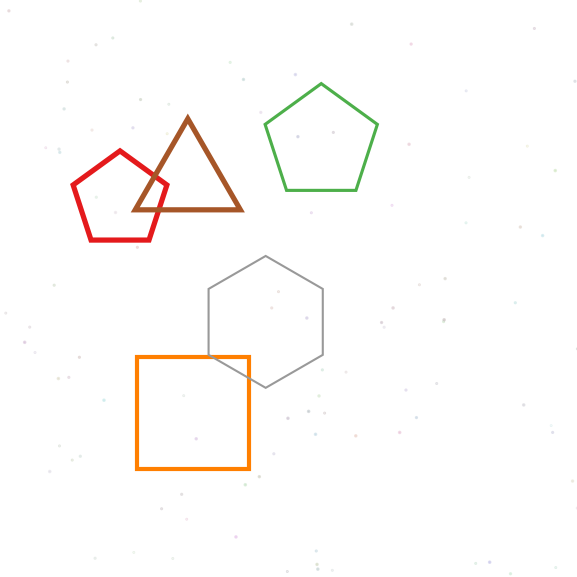[{"shape": "pentagon", "thickness": 2.5, "radius": 0.43, "center": [0.208, 0.652]}, {"shape": "pentagon", "thickness": 1.5, "radius": 0.51, "center": [0.556, 0.752]}, {"shape": "square", "thickness": 2, "radius": 0.49, "center": [0.334, 0.285]}, {"shape": "triangle", "thickness": 2.5, "radius": 0.53, "center": [0.325, 0.688]}, {"shape": "hexagon", "thickness": 1, "radius": 0.57, "center": [0.46, 0.442]}]